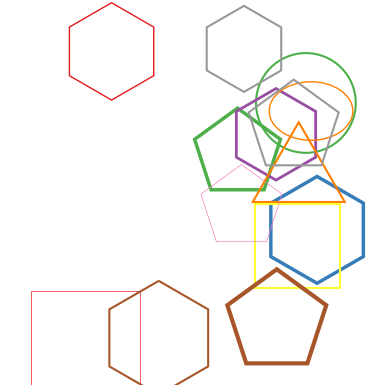[{"shape": "square", "thickness": 0.5, "radius": 0.71, "center": [0.222, 0.104]}, {"shape": "hexagon", "thickness": 1, "radius": 0.63, "center": [0.29, 0.867]}, {"shape": "hexagon", "thickness": 2.5, "radius": 0.69, "center": [0.824, 0.403]}, {"shape": "circle", "thickness": 1.5, "radius": 0.65, "center": [0.795, 0.733]}, {"shape": "pentagon", "thickness": 2.5, "radius": 0.59, "center": [0.617, 0.602]}, {"shape": "hexagon", "thickness": 2, "radius": 0.59, "center": [0.717, 0.651]}, {"shape": "triangle", "thickness": 1.5, "radius": 0.69, "center": [0.776, 0.544]}, {"shape": "oval", "thickness": 1, "radius": 0.54, "center": [0.808, 0.712]}, {"shape": "square", "thickness": 1.5, "radius": 0.55, "center": [0.772, 0.361]}, {"shape": "hexagon", "thickness": 1.5, "radius": 0.74, "center": [0.412, 0.122]}, {"shape": "pentagon", "thickness": 3, "radius": 0.68, "center": [0.719, 0.165]}, {"shape": "pentagon", "thickness": 0.5, "radius": 0.55, "center": [0.627, 0.462]}, {"shape": "hexagon", "thickness": 1.5, "radius": 0.56, "center": [0.634, 0.873]}, {"shape": "pentagon", "thickness": 1.5, "radius": 0.61, "center": [0.763, 0.67]}]